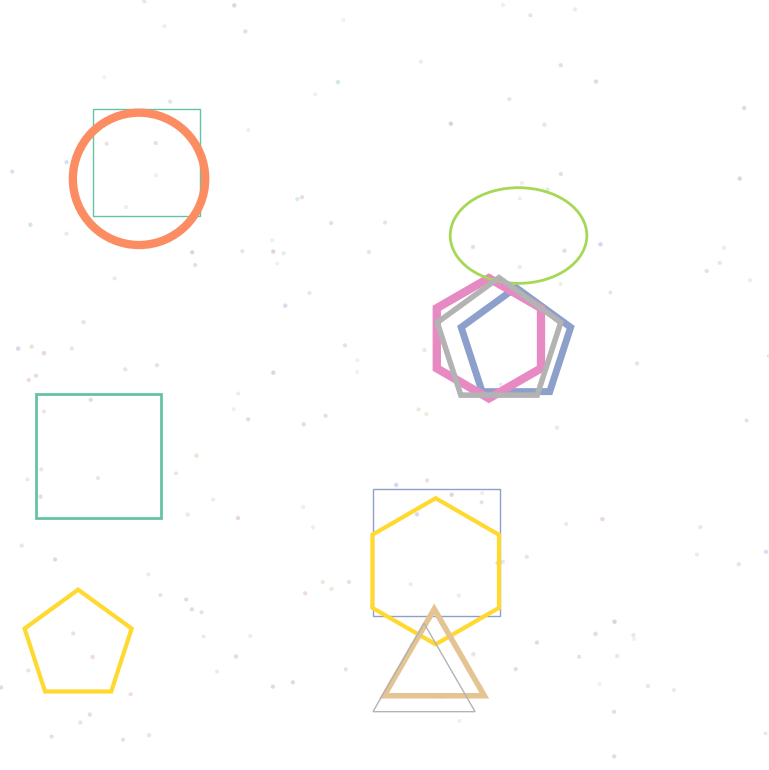[{"shape": "square", "thickness": 0.5, "radius": 0.35, "center": [0.19, 0.789]}, {"shape": "square", "thickness": 1, "radius": 0.4, "center": [0.128, 0.408]}, {"shape": "circle", "thickness": 3, "radius": 0.43, "center": [0.181, 0.768]}, {"shape": "pentagon", "thickness": 2.5, "radius": 0.37, "center": [0.67, 0.552]}, {"shape": "square", "thickness": 0.5, "radius": 0.41, "center": [0.567, 0.282]}, {"shape": "hexagon", "thickness": 3, "radius": 0.39, "center": [0.635, 0.561]}, {"shape": "oval", "thickness": 1, "radius": 0.44, "center": [0.673, 0.694]}, {"shape": "pentagon", "thickness": 1.5, "radius": 0.37, "center": [0.101, 0.161]}, {"shape": "hexagon", "thickness": 1.5, "radius": 0.47, "center": [0.566, 0.258]}, {"shape": "triangle", "thickness": 2, "radius": 0.38, "center": [0.564, 0.134]}, {"shape": "pentagon", "thickness": 2, "radius": 0.42, "center": [0.648, 0.555]}, {"shape": "triangle", "thickness": 0.5, "radius": 0.38, "center": [0.551, 0.114]}]